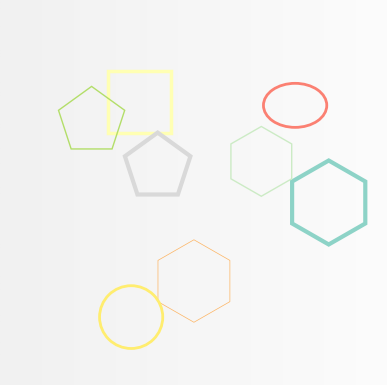[{"shape": "hexagon", "thickness": 3, "radius": 0.55, "center": [0.848, 0.474]}, {"shape": "square", "thickness": 2.5, "radius": 0.4, "center": [0.36, 0.736]}, {"shape": "oval", "thickness": 2, "radius": 0.41, "center": [0.762, 0.726]}, {"shape": "hexagon", "thickness": 0.5, "radius": 0.54, "center": [0.5, 0.27]}, {"shape": "pentagon", "thickness": 1, "radius": 0.45, "center": [0.236, 0.686]}, {"shape": "pentagon", "thickness": 3, "radius": 0.44, "center": [0.407, 0.567]}, {"shape": "hexagon", "thickness": 1, "radius": 0.45, "center": [0.674, 0.581]}, {"shape": "circle", "thickness": 2, "radius": 0.41, "center": [0.338, 0.176]}]